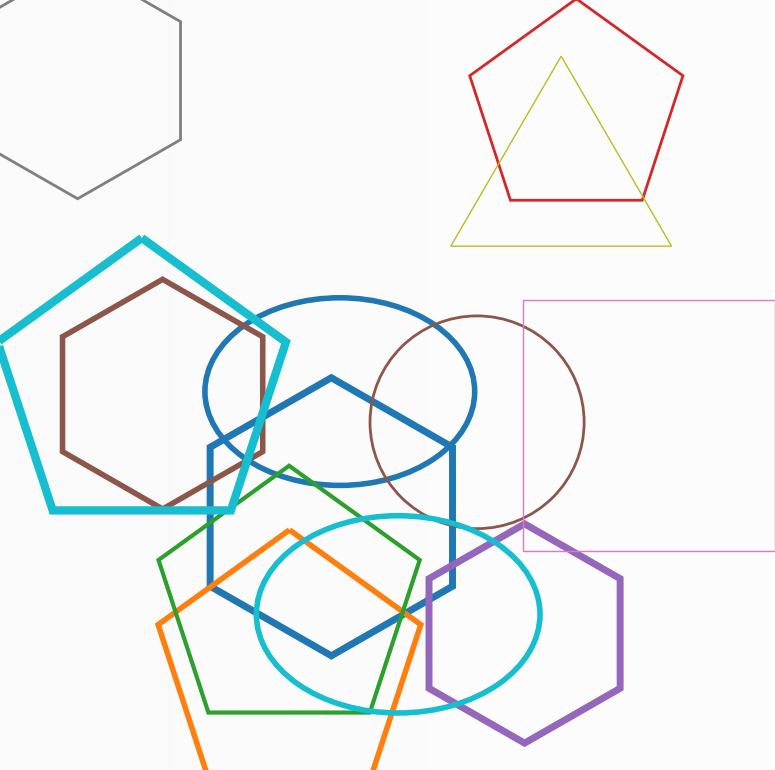[{"shape": "hexagon", "thickness": 2.5, "radius": 0.9, "center": [0.428, 0.329]}, {"shape": "oval", "thickness": 2, "radius": 0.87, "center": [0.438, 0.491]}, {"shape": "pentagon", "thickness": 2, "radius": 0.89, "center": [0.374, 0.134]}, {"shape": "pentagon", "thickness": 1.5, "radius": 0.89, "center": [0.373, 0.218]}, {"shape": "pentagon", "thickness": 1, "radius": 0.72, "center": [0.744, 0.857]}, {"shape": "hexagon", "thickness": 2.5, "radius": 0.71, "center": [0.677, 0.177]}, {"shape": "circle", "thickness": 1, "radius": 0.69, "center": [0.616, 0.452]}, {"shape": "hexagon", "thickness": 2, "radius": 0.75, "center": [0.21, 0.488]}, {"shape": "square", "thickness": 0.5, "radius": 0.81, "center": [0.837, 0.447]}, {"shape": "hexagon", "thickness": 1, "radius": 0.77, "center": [0.1, 0.895]}, {"shape": "triangle", "thickness": 0.5, "radius": 0.82, "center": [0.724, 0.763]}, {"shape": "oval", "thickness": 2, "radius": 0.91, "center": [0.514, 0.202]}, {"shape": "pentagon", "thickness": 3, "radius": 0.98, "center": [0.183, 0.495]}]